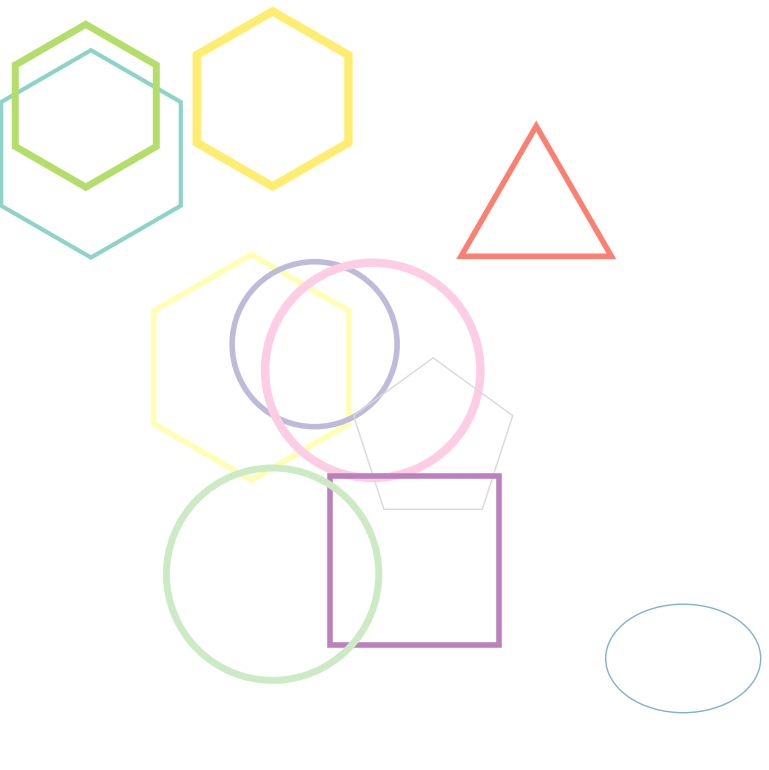[{"shape": "hexagon", "thickness": 1.5, "radius": 0.67, "center": [0.118, 0.8]}, {"shape": "hexagon", "thickness": 2, "radius": 0.73, "center": [0.326, 0.523]}, {"shape": "circle", "thickness": 2, "radius": 0.54, "center": [0.409, 0.553]}, {"shape": "triangle", "thickness": 2, "radius": 0.56, "center": [0.696, 0.724]}, {"shape": "oval", "thickness": 0.5, "radius": 0.5, "center": [0.887, 0.145]}, {"shape": "hexagon", "thickness": 2.5, "radius": 0.53, "center": [0.111, 0.863]}, {"shape": "circle", "thickness": 3, "radius": 0.7, "center": [0.484, 0.519]}, {"shape": "pentagon", "thickness": 0.5, "radius": 0.54, "center": [0.562, 0.427]}, {"shape": "square", "thickness": 2, "radius": 0.55, "center": [0.539, 0.272]}, {"shape": "circle", "thickness": 2.5, "radius": 0.69, "center": [0.354, 0.254]}, {"shape": "hexagon", "thickness": 3, "radius": 0.57, "center": [0.354, 0.872]}]